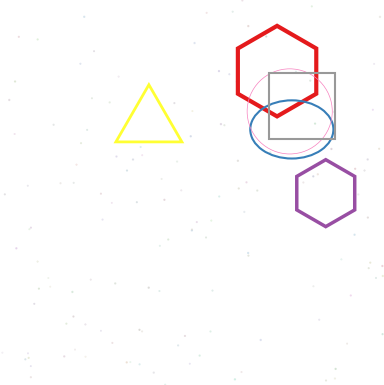[{"shape": "hexagon", "thickness": 3, "radius": 0.59, "center": [0.72, 0.815]}, {"shape": "oval", "thickness": 1.5, "radius": 0.54, "center": [0.758, 0.664]}, {"shape": "hexagon", "thickness": 2.5, "radius": 0.43, "center": [0.846, 0.498]}, {"shape": "triangle", "thickness": 2, "radius": 0.49, "center": [0.387, 0.681]}, {"shape": "circle", "thickness": 0.5, "radius": 0.55, "center": [0.752, 0.711]}, {"shape": "square", "thickness": 1.5, "radius": 0.42, "center": [0.785, 0.725]}]